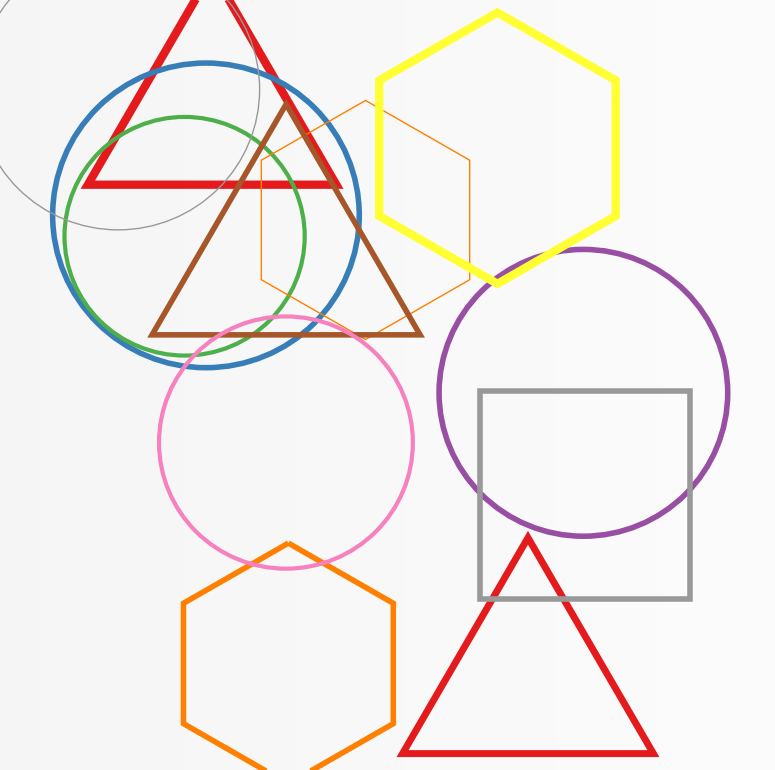[{"shape": "triangle", "thickness": 3, "radius": 0.93, "center": [0.274, 0.853]}, {"shape": "triangle", "thickness": 2.5, "radius": 0.93, "center": [0.681, 0.115]}, {"shape": "circle", "thickness": 2, "radius": 0.99, "center": [0.266, 0.72]}, {"shape": "circle", "thickness": 1.5, "radius": 0.77, "center": [0.238, 0.693]}, {"shape": "circle", "thickness": 2, "radius": 0.93, "center": [0.753, 0.49]}, {"shape": "hexagon", "thickness": 2, "radius": 0.78, "center": [0.372, 0.138]}, {"shape": "hexagon", "thickness": 0.5, "radius": 0.78, "center": [0.472, 0.714]}, {"shape": "hexagon", "thickness": 3, "radius": 0.88, "center": [0.642, 0.808]}, {"shape": "triangle", "thickness": 2, "radius": 1.0, "center": [0.369, 0.665]}, {"shape": "circle", "thickness": 1.5, "radius": 0.82, "center": [0.369, 0.425]}, {"shape": "circle", "thickness": 0.5, "radius": 0.91, "center": [0.153, 0.884]}, {"shape": "square", "thickness": 2, "radius": 0.68, "center": [0.755, 0.357]}]